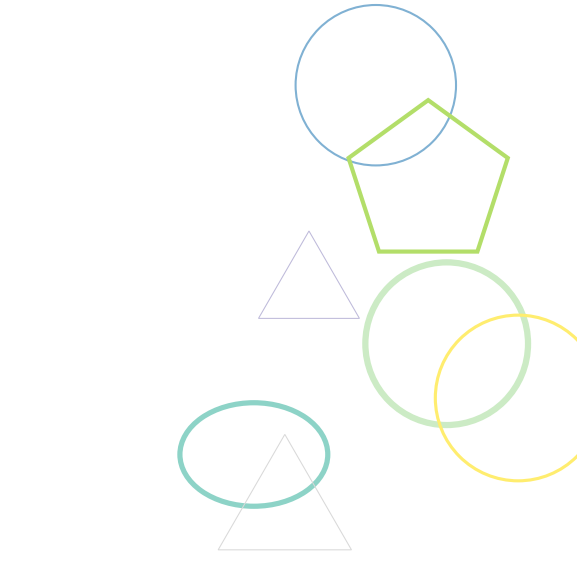[{"shape": "oval", "thickness": 2.5, "radius": 0.64, "center": [0.44, 0.212]}, {"shape": "triangle", "thickness": 0.5, "radius": 0.5, "center": [0.535, 0.498]}, {"shape": "circle", "thickness": 1, "radius": 0.69, "center": [0.651, 0.852]}, {"shape": "pentagon", "thickness": 2, "radius": 0.72, "center": [0.741, 0.681]}, {"shape": "triangle", "thickness": 0.5, "radius": 0.67, "center": [0.493, 0.114]}, {"shape": "circle", "thickness": 3, "radius": 0.7, "center": [0.774, 0.404]}, {"shape": "circle", "thickness": 1.5, "radius": 0.72, "center": [0.897, 0.31]}]